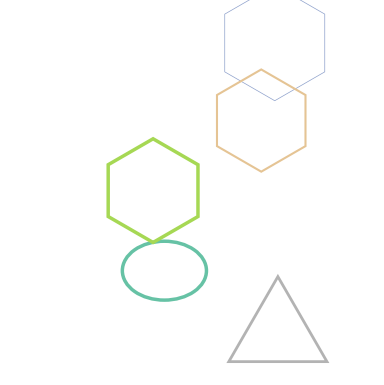[{"shape": "oval", "thickness": 2.5, "radius": 0.55, "center": [0.427, 0.297]}, {"shape": "hexagon", "thickness": 0.5, "radius": 0.75, "center": [0.714, 0.888]}, {"shape": "hexagon", "thickness": 2.5, "radius": 0.67, "center": [0.398, 0.505]}, {"shape": "hexagon", "thickness": 1.5, "radius": 0.66, "center": [0.679, 0.687]}, {"shape": "triangle", "thickness": 2, "radius": 0.74, "center": [0.722, 0.134]}]